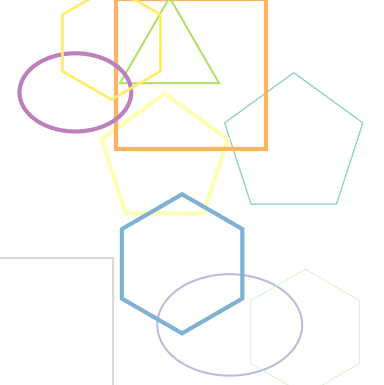[{"shape": "pentagon", "thickness": 1, "radius": 0.94, "center": [0.763, 0.622]}, {"shape": "pentagon", "thickness": 3, "radius": 0.86, "center": [0.428, 0.585]}, {"shape": "oval", "thickness": 1.5, "radius": 0.94, "center": [0.597, 0.156]}, {"shape": "hexagon", "thickness": 3, "radius": 0.9, "center": [0.473, 0.315]}, {"shape": "square", "thickness": 3, "radius": 0.97, "center": [0.496, 0.807]}, {"shape": "triangle", "thickness": 1.5, "radius": 0.74, "center": [0.44, 0.858]}, {"shape": "square", "thickness": 1.5, "radius": 0.92, "center": [0.109, 0.147]}, {"shape": "oval", "thickness": 3, "radius": 0.73, "center": [0.196, 0.76]}, {"shape": "hexagon", "thickness": 0.5, "radius": 0.82, "center": [0.793, 0.138]}, {"shape": "hexagon", "thickness": 2, "radius": 0.74, "center": [0.29, 0.889]}]